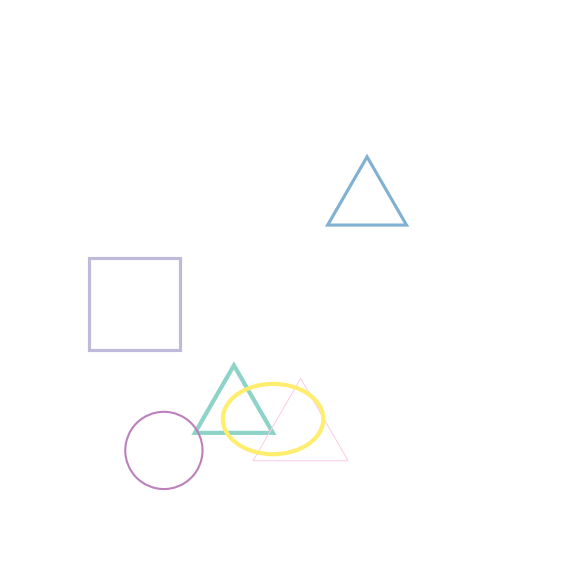[{"shape": "triangle", "thickness": 2, "radius": 0.39, "center": [0.405, 0.289]}, {"shape": "square", "thickness": 1.5, "radius": 0.4, "center": [0.233, 0.473]}, {"shape": "triangle", "thickness": 1.5, "radius": 0.39, "center": [0.636, 0.649]}, {"shape": "triangle", "thickness": 0.5, "radius": 0.47, "center": [0.521, 0.249]}, {"shape": "circle", "thickness": 1, "radius": 0.33, "center": [0.284, 0.219]}, {"shape": "oval", "thickness": 2, "radius": 0.44, "center": [0.473, 0.274]}]